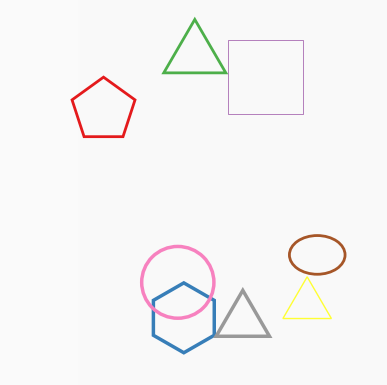[{"shape": "pentagon", "thickness": 2, "radius": 0.43, "center": [0.267, 0.714]}, {"shape": "hexagon", "thickness": 2.5, "radius": 0.45, "center": [0.474, 0.174]}, {"shape": "triangle", "thickness": 2, "radius": 0.46, "center": [0.503, 0.857]}, {"shape": "square", "thickness": 0.5, "radius": 0.48, "center": [0.686, 0.801]}, {"shape": "triangle", "thickness": 1, "radius": 0.36, "center": [0.793, 0.209]}, {"shape": "oval", "thickness": 2, "radius": 0.36, "center": [0.819, 0.338]}, {"shape": "circle", "thickness": 2.5, "radius": 0.47, "center": [0.459, 0.267]}, {"shape": "triangle", "thickness": 2.5, "radius": 0.4, "center": [0.627, 0.166]}]